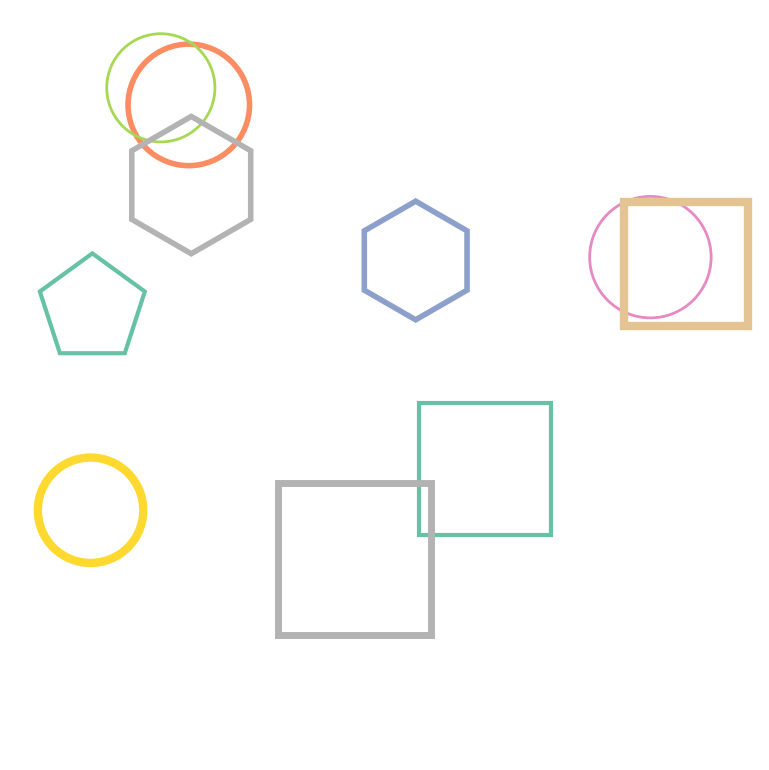[{"shape": "square", "thickness": 1.5, "radius": 0.43, "center": [0.63, 0.391]}, {"shape": "pentagon", "thickness": 1.5, "radius": 0.36, "center": [0.12, 0.599]}, {"shape": "circle", "thickness": 2, "radius": 0.39, "center": [0.245, 0.864]}, {"shape": "hexagon", "thickness": 2, "radius": 0.39, "center": [0.54, 0.662]}, {"shape": "circle", "thickness": 1, "radius": 0.39, "center": [0.845, 0.666]}, {"shape": "circle", "thickness": 1, "radius": 0.35, "center": [0.209, 0.886]}, {"shape": "circle", "thickness": 3, "radius": 0.34, "center": [0.118, 0.337]}, {"shape": "square", "thickness": 3, "radius": 0.4, "center": [0.891, 0.658]}, {"shape": "hexagon", "thickness": 2, "radius": 0.45, "center": [0.248, 0.76]}, {"shape": "square", "thickness": 2.5, "radius": 0.49, "center": [0.461, 0.274]}]